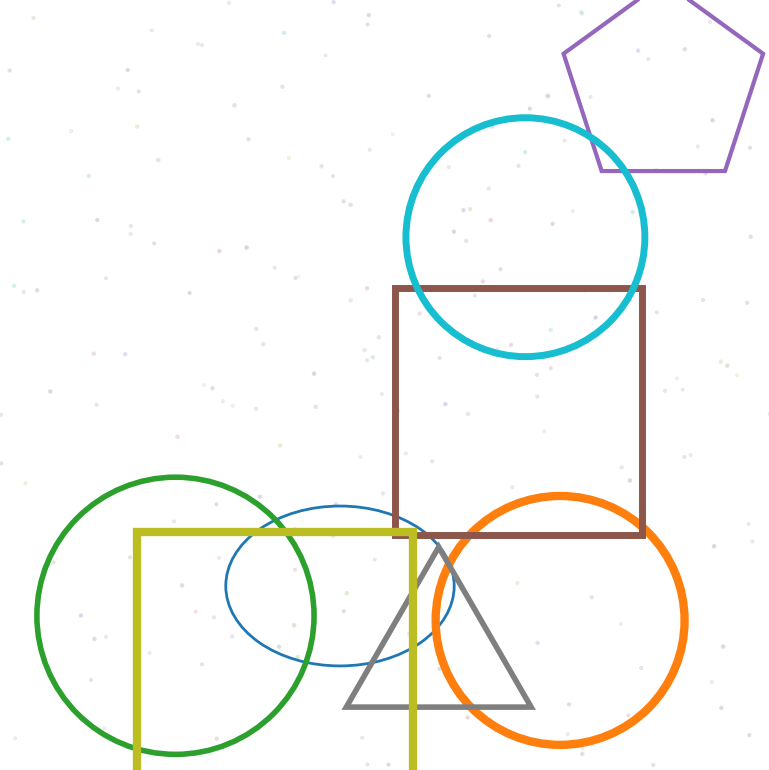[{"shape": "oval", "thickness": 1, "radius": 0.74, "center": [0.442, 0.239]}, {"shape": "circle", "thickness": 3, "radius": 0.81, "center": [0.727, 0.194]}, {"shape": "circle", "thickness": 2, "radius": 0.9, "center": [0.228, 0.2]}, {"shape": "pentagon", "thickness": 1.5, "radius": 0.68, "center": [0.861, 0.888]}, {"shape": "square", "thickness": 2.5, "radius": 0.8, "center": [0.673, 0.466]}, {"shape": "triangle", "thickness": 2, "radius": 0.69, "center": [0.57, 0.151]}, {"shape": "square", "thickness": 3, "radius": 0.9, "center": [0.357, 0.13]}, {"shape": "circle", "thickness": 2.5, "radius": 0.78, "center": [0.682, 0.692]}]